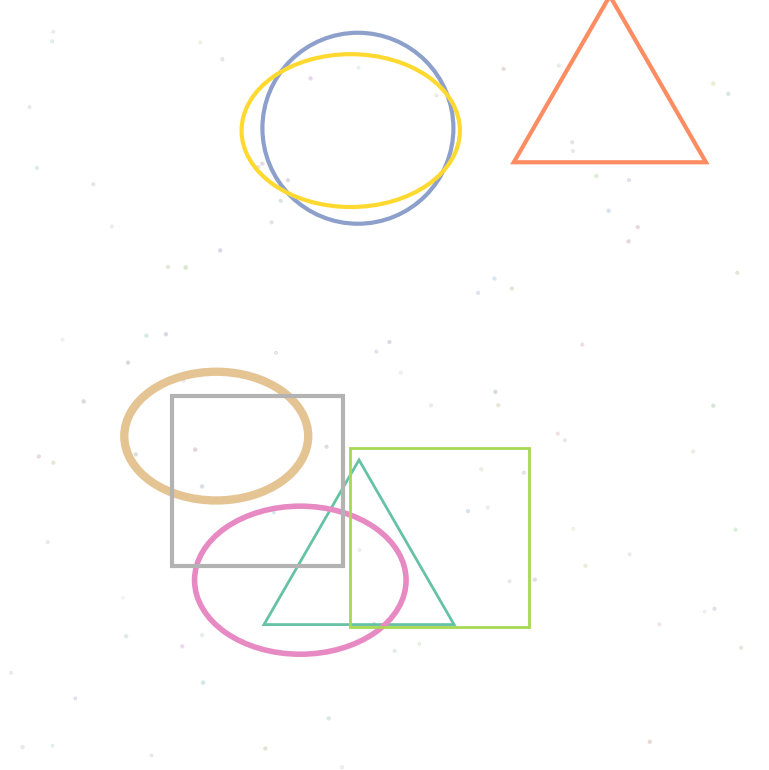[{"shape": "triangle", "thickness": 1, "radius": 0.71, "center": [0.466, 0.26]}, {"shape": "triangle", "thickness": 1.5, "radius": 0.72, "center": [0.792, 0.861]}, {"shape": "circle", "thickness": 1.5, "radius": 0.62, "center": [0.465, 0.833]}, {"shape": "oval", "thickness": 2, "radius": 0.69, "center": [0.39, 0.247]}, {"shape": "square", "thickness": 1, "radius": 0.58, "center": [0.571, 0.302]}, {"shape": "oval", "thickness": 1.5, "radius": 0.71, "center": [0.455, 0.83]}, {"shape": "oval", "thickness": 3, "radius": 0.6, "center": [0.281, 0.434]}, {"shape": "square", "thickness": 1.5, "radius": 0.55, "center": [0.335, 0.376]}]